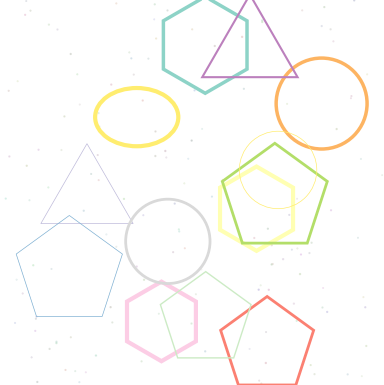[{"shape": "hexagon", "thickness": 2.5, "radius": 0.63, "center": [0.533, 0.883]}, {"shape": "hexagon", "thickness": 3, "radius": 0.55, "center": [0.666, 0.458]}, {"shape": "triangle", "thickness": 0.5, "radius": 0.69, "center": [0.226, 0.488]}, {"shape": "pentagon", "thickness": 2, "radius": 0.64, "center": [0.694, 0.103]}, {"shape": "pentagon", "thickness": 0.5, "radius": 0.73, "center": [0.18, 0.295]}, {"shape": "circle", "thickness": 2.5, "radius": 0.59, "center": [0.835, 0.731]}, {"shape": "pentagon", "thickness": 2, "radius": 0.72, "center": [0.714, 0.484]}, {"shape": "hexagon", "thickness": 3, "radius": 0.52, "center": [0.419, 0.165]}, {"shape": "circle", "thickness": 2, "radius": 0.55, "center": [0.436, 0.373]}, {"shape": "triangle", "thickness": 1.5, "radius": 0.71, "center": [0.649, 0.871]}, {"shape": "pentagon", "thickness": 1, "radius": 0.62, "center": [0.534, 0.171]}, {"shape": "oval", "thickness": 3, "radius": 0.54, "center": [0.355, 0.696]}, {"shape": "circle", "thickness": 0.5, "radius": 0.5, "center": [0.722, 0.559]}]